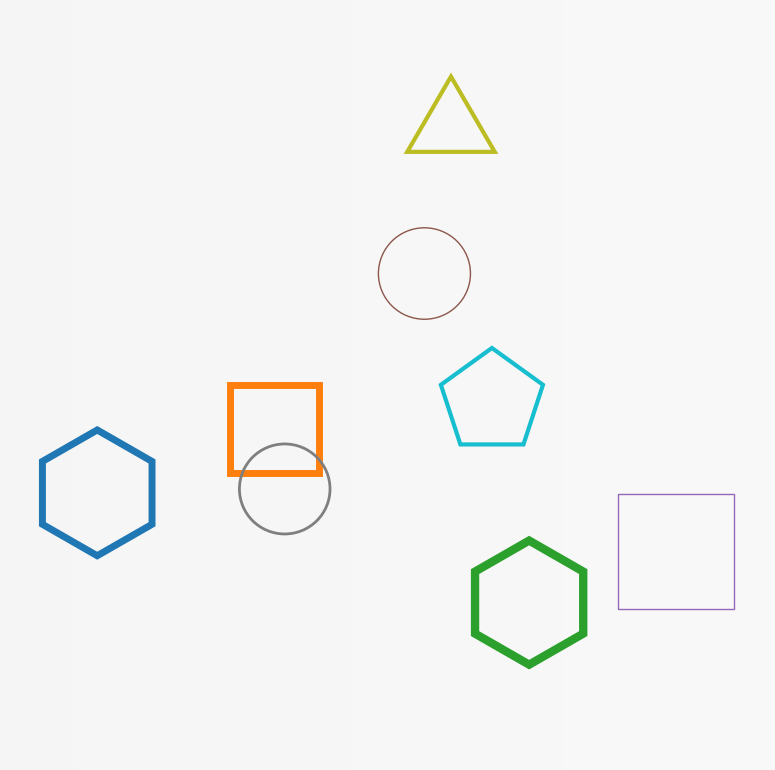[{"shape": "hexagon", "thickness": 2.5, "radius": 0.41, "center": [0.125, 0.36]}, {"shape": "square", "thickness": 2.5, "radius": 0.29, "center": [0.354, 0.443]}, {"shape": "hexagon", "thickness": 3, "radius": 0.4, "center": [0.683, 0.217]}, {"shape": "square", "thickness": 0.5, "radius": 0.37, "center": [0.872, 0.284]}, {"shape": "circle", "thickness": 0.5, "radius": 0.3, "center": [0.548, 0.645]}, {"shape": "circle", "thickness": 1, "radius": 0.29, "center": [0.367, 0.365]}, {"shape": "triangle", "thickness": 1.5, "radius": 0.33, "center": [0.582, 0.835]}, {"shape": "pentagon", "thickness": 1.5, "radius": 0.35, "center": [0.635, 0.479]}]